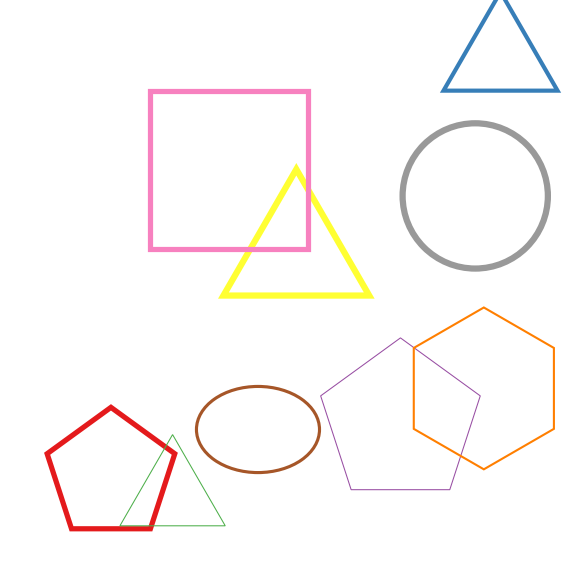[{"shape": "pentagon", "thickness": 2.5, "radius": 0.58, "center": [0.192, 0.178]}, {"shape": "triangle", "thickness": 2, "radius": 0.57, "center": [0.867, 0.899]}, {"shape": "triangle", "thickness": 0.5, "radius": 0.53, "center": [0.299, 0.141]}, {"shape": "pentagon", "thickness": 0.5, "radius": 0.73, "center": [0.693, 0.269]}, {"shape": "hexagon", "thickness": 1, "radius": 0.7, "center": [0.838, 0.327]}, {"shape": "triangle", "thickness": 3, "radius": 0.73, "center": [0.513, 0.56]}, {"shape": "oval", "thickness": 1.5, "radius": 0.53, "center": [0.447, 0.255]}, {"shape": "square", "thickness": 2.5, "radius": 0.68, "center": [0.397, 0.705]}, {"shape": "circle", "thickness": 3, "radius": 0.63, "center": [0.823, 0.66]}]